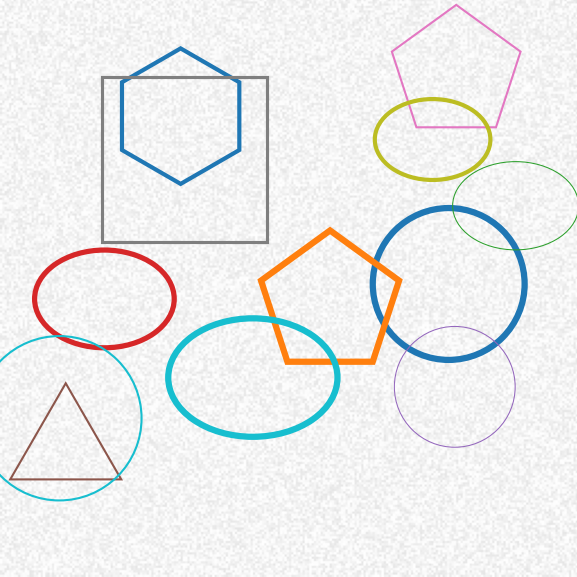[{"shape": "hexagon", "thickness": 2, "radius": 0.59, "center": [0.313, 0.798]}, {"shape": "circle", "thickness": 3, "radius": 0.66, "center": [0.777, 0.507]}, {"shape": "pentagon", "thickness": 3, "radius": 0.63, "center": [0.572, 0.474]}, {"shape": "oval", "thickness": 0.5, "radius": 0.55, "center": [0.893, 0.643]}, {"shape": "oval", "thickness": 2.5, "radius": 0.6, "center": [0.181, 0.482]}, {"shape": "circle", "thickness": 0.5, "radius": 0.52, "center": [0.787, 0.329]}, {"shape": "triangle", "thickness": 1, "radius": 0.55, "center": [0.114, 0.224]}, {"shape": "pentagon", "thickness": 1, "radius": 0.59, "center": [0.79, 0.874]}, {"shape": "square", "thickness": 1.5, "radius": 0.71, "center": [0.32, 0.723]}, {"shape": "oval", "thickness": 2, "radius": 0.5, "center": [0.749, 0.758]}, {"shape": "oval", "thickness": 3, "radius": 0.73, "center": [0.438, 0.345]}, {"shape": "circle", "thickness": 1, "radius": 0.71, "center": [0.103, 0.275]}]